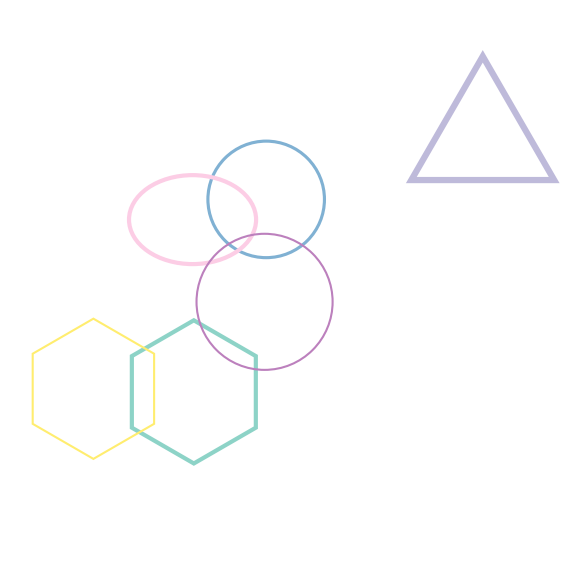[{"shape": "hexagon", "thickness": 2, "radius": 0.62, "center": [0.336, 0.321]}, {"shape": "triangle", "thickness": 3, "radius": 0.71, "center": [0.836, 0.759]}, {"shape": "circle", "thickness": 1.5, "radius": 0.5, "center": [0.461, 0.654]}, {"shape": "oval", "thickness": 2, "radius": 0.55, "center": [0.333, 0.619]}, {"shape": "circle", "thickness": 1, "radius": 0.59, "center": [0.458, 0.476]}, {"shape": "hexagon", "thickness": 1, "radius": 0.61, "center": [0.162, 0.326]}]